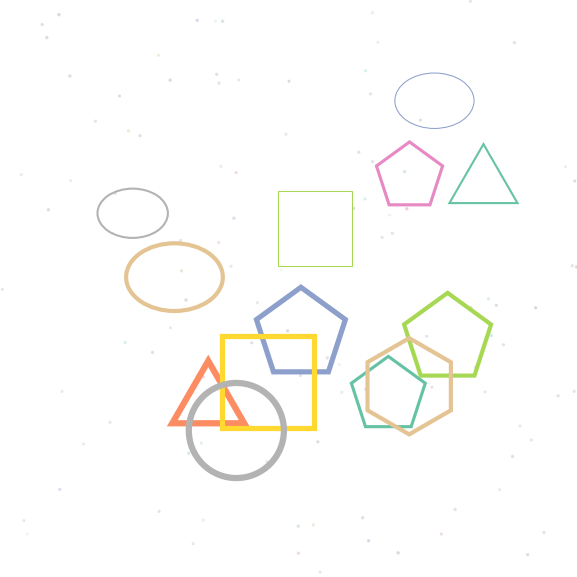[{"shape": "pentagon", "thickness": 1.5, "radius": 0.34, "center": [0.672, 0.315]}, {"shape": "triangle", "thickness": 1, "radius": 0.34, "center": [0.837, 0.681]}, {"shape": "triangle", "thickness": 3, "radius": 0.36, "center": [0.361, 0.302]}, {"shape": "pentagon", "thickness": 2.5, "radius": 0.4, "center": [0.521, 0.421]}, {"shape": "oval", "thickness": 0.5, "radius": 0.34, "center": [0.752, 0.825]}, {"shape": "pentagon", "thickness": 1.5, "radius": 0.3, "center": [0.709, 0.693]}, {"shape": "pentagon", "thickness": 2, "radius": 0.4, "center": [0.775, 0.413]}, {"shape": "square", "thickness": 0.5, "radius": 0.32, "center": [0.545, 0.604]}, {"shape": "square", "thickness": 2.5, "radius": 0.4, "center": [0.464, 0.337]}, {"shape": "hexagon", "thickness": 2, "radius": 0.42, "center": [0.709, 0.33]}, {"shape": "oval", "thickness": 2, "radius": 0.42, "center": [0.302, 0.519]}, {"shape": "circle", "thickness": 3, "radius": 0.41, "center": [0.409, 0.254]}, {"shape": "oval", "thickness": 1, "radius": 0.3, "center": [0.23, 0.63]}]